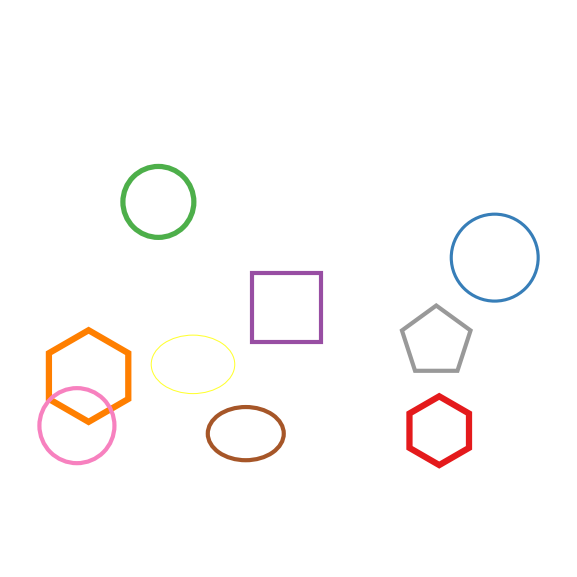[{"shape": "hexagon", "thickness": 3, "radius": 0.3, "center": [0.761, 0.253]}, {"shape": "circle", "thickness": 1.5, "radius": 0.38, "center": [0.857, 0.553]}, {"shape": "circle", "thickness": 2.5, "radius": 0.31, "center": [0.274, 0.649]}, {"shape": "square", "thickness": 2, "radius": 0.3, "center": [0.496, 0.467]}, {"shape": "hexagon", "thickness": 3, "radius": 0.4, "center": [0.153, 0.348]}, {"shape": "oval", "thickness": 0.5, "radius": 0.36, "center": [0.334, 0.368]}, {"shape": "oval", "thickness": 2, "radius": 0.33, "center": [0.426, 0.248]}, {"shape": "circle", "thickness": 2, "radius": 0.32, "center": [0.133, 0.262]}, {"shape": "pentagon", "thickness": 2, "radius": 0.31, "center": [0.755, 0.408]}]